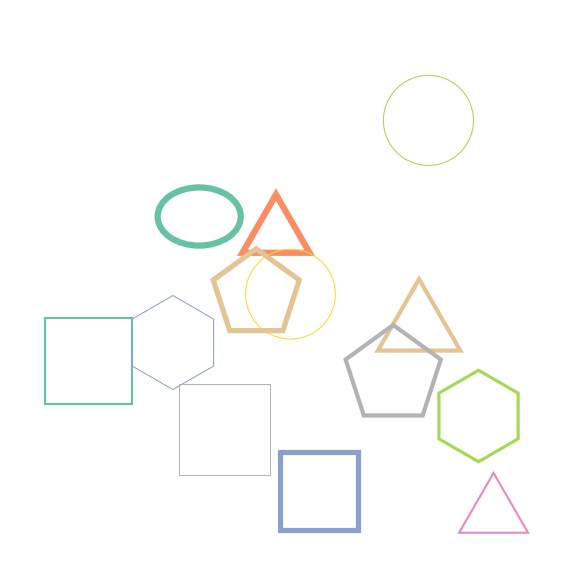[{"shape": "square", "thickness": 1, "radius": 0.38, "center": [0.153, 0.374]}, {"shape": "oval", "thickness": 3, "radius": 0.36, "center": [0.345, 0.624]}, {"shape": "triangle", "thickness": 3, "radius": 0.34, "center": [0.478, 0.595]}, {"shape": "hexagon", "thickness": 0.5, "radius": 0.41, "center": [0.299, 0.406]}, {"shape": "square", "thickness": 2.5, "radius": 0.34, "center": [0.552, 0.149]}, {"shape": "triangle", "thickness": 1, "radius": 0.34, "center": [0.855, 0.111]}, {"shape": "circle", "thickness": 0.5, "radius": 0.39, "center": [0.742, 0.791]}, {"shape": "hexagon", "thickness": 1.5, "radius": 0.4, "center": [0.829, 0.279]}, {"shape": "circle", "thickness": 0.5, "radius": 0.39, "center": [0.503, 0.49]}, {"shape": "pentagon", "thickness": 2.5, "radius": 0.39, "center": [0.444, 0.49]}, {"shape": "triangle", "thickness": 2, "radius": 0.41, "center": [0.726, 0.433]}, {"shape": "square", "thickness": 0.5, "radius": 0.39, "center": [0.389, 0.255]}, {"shape": "pentagon", "thickness": 2, "radius": 0.43, "center": [0.681, 0.35]}]